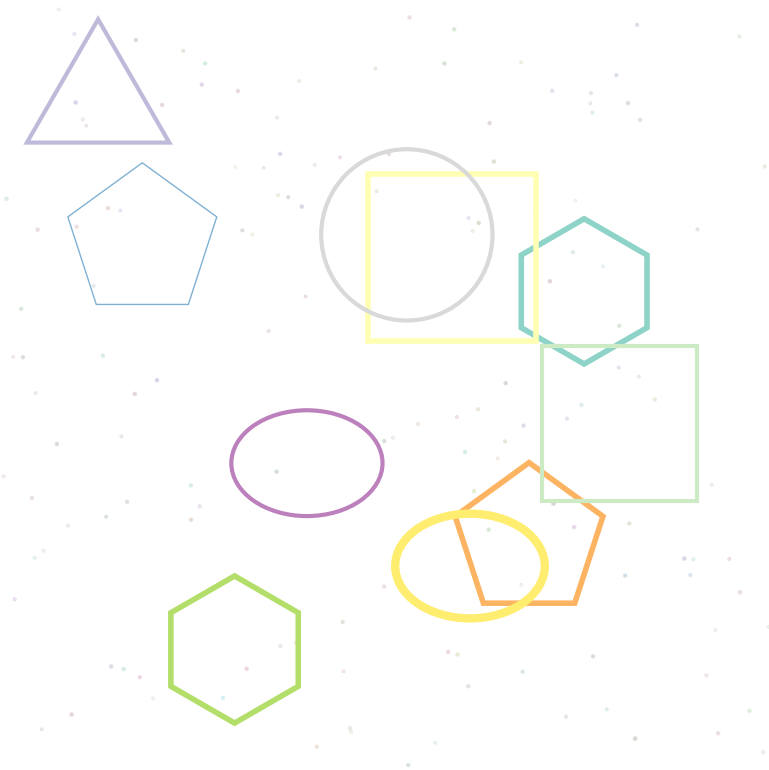[{"shape": "hexagon", "thickness": 2, "radius": 0.47, "center": [0.759, 0.622]}, {"shape": "square", "thickness": 2, "radius": 0.54, "center": [0.587, 0.665]}, {"shape": "triangle", "thickness": 1.5, "radius": 0.53, "center": [0.127, 0.868]}, {"shape": "pentagon", "thickness": 0.5, "radius": 0.51, "center": [0.185, 0.687]}, {"shape": "pentagon", "thickness": 2, "radius": 0.5, "center": [0.687, 0.298]}, {"shape": "hexagon", "thickness": 2, "radius": 0.48, "center": [0.305, 0.156]}, {"shape": "circle", "thickness": 1.5, "radius": 0.56, "center": [0.528, 0.695]}, {"shape": "oval", "thickness": 1.5, "radius": 0.49, "center": [0.399, 0.398]}, {"shape": "square", "thickness": 1.5, "radius": 0.5, "center": [0.804, 0.45]}, {"shape": "oval", "thickness": 3, "radius": 0.49, "center": [0.61, 0.265]}]